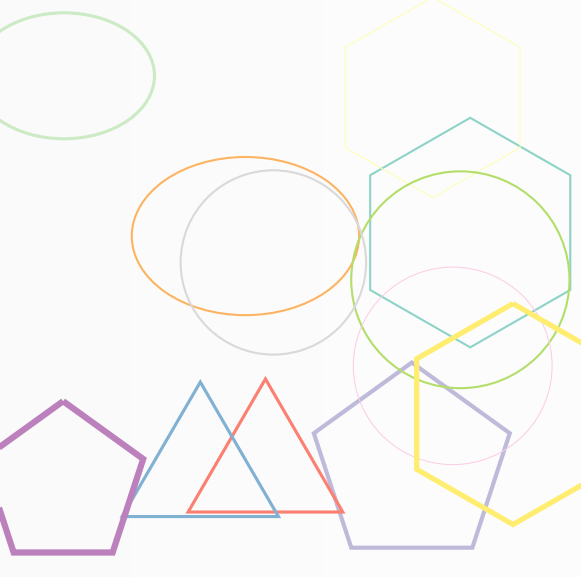[{"shape": "hexagon", "thickness": 1, "radius": 0.99, "center": [0.809, 0.596]}, {"shape": "hexagon", "thickness": 0.5, "radius": 0.87, "center": [0.744, 0.83]}, {"shape": "pentagon", "thickness": 2, "radius": 0.89, "center": [0.708, 0.194]}, {"shape": "triangle", "thickness": 1.5, "radius": 0.77, "center": [0.457, 0.189]}, {"shape": "triangle", "thickness": 1.5, "radius": 0.78, "center": [0.345, 0.182]}, {"shape": "oval", "thickness": 1, "radius": 0.98, "center": [0.422, 0.59]}, {"shape": "circle", "thickness": 1, "radius": 0.94, "center": [0.792, 0.515]}, {"shape": "circle", "thickness": 0.5, "radius": 0.86, "center": [0.779, 0.366]}, {"shape": "circle", "thickness": 1, "radius": 0.8, "center": [0.47, 0.545]}, {"shape": "pentagon", "thickness": 3, "radius": 0.72, "center": [0.109, 0.16]}, {"shape": "oval", "thickness": 1.5, "radius": 0.78, "center": [0.11, 0.868]}, {"shape": "hexagon", "thickness": 2.5, "radius": 0.96, "center": [0.883, 0.282]}]